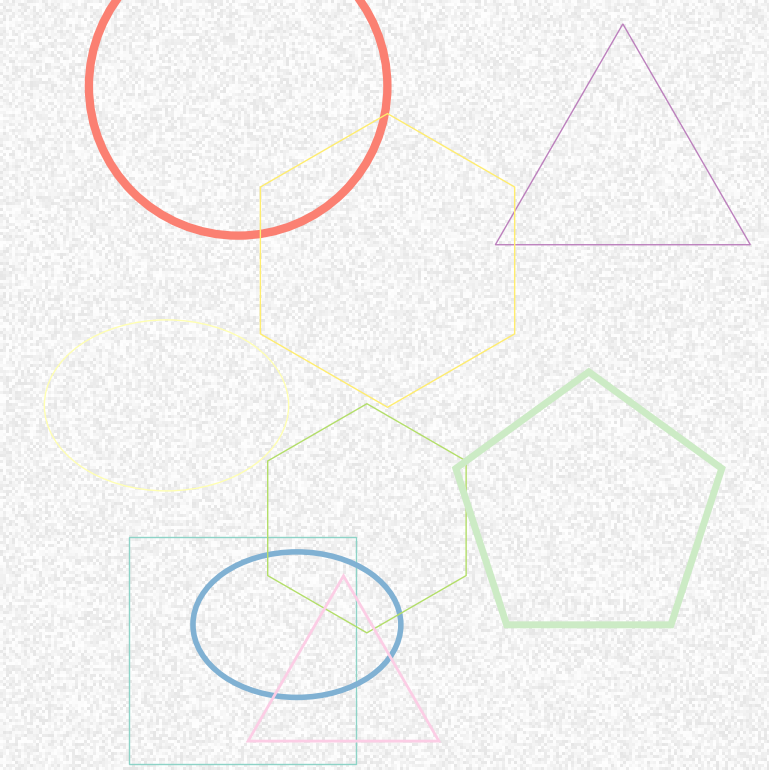[{"shape": "square", "thickness": 0.5, "radius": 0.74, "center": [0.315, 0.155]}, {"shape": "oval", "thickness": 0.5, "radius": 0.79, "center": [0.216, 0.474]}, {"shape": "circle", "thickness": 3, "radius": 0.97, "center": [0.309, 0.888]}, {"shape": "oval", "thickness": 2, "radius": 0.67, "center": [0.386, 0.189]}, {"shape": "hexagon", "thickness": 0.5, "radius": 0.74, "center": [0.477, 0.327]}, {"shape": "triangle", "thickness": 1, "radius": 0.72, "center": [0.446, 0.109]}, {"shape": "triangle", "thickness": 0.5, "radius": 0.96, "center": [0.809, 0.778]}, {"shape": "pentagon", "thickness": 2.5, "radius": 0.91, "center": [0.765, 0.335]}, {"shape": "hexagon", "thickness": 0.5, "radius": 0.95, "center": [0.503, 0.662]}]